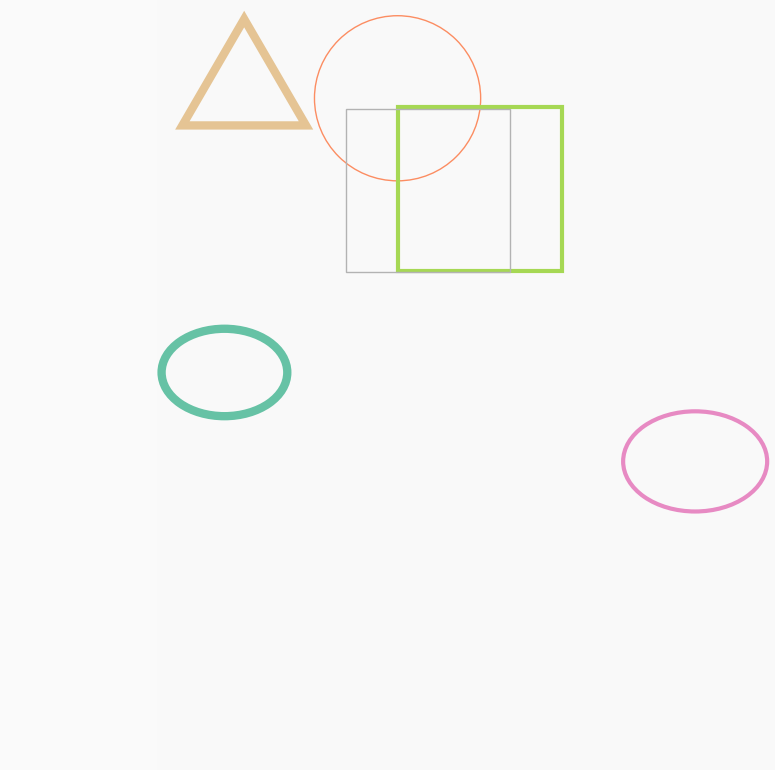[{"shape": "oval", "thickness": 3, "radius": 0.41, "center": [0.29, 0.516]}, {"shape": "circle", "thickness": 0.5, "radius": 0.54, "center": [0.513, 0.872]}, {"shape": "oval", "thickness": 1.5, "radius": 0.46, "center": [0.897, 0.401]}, {"shape": "square", "thickness": 1.5, "radius": 0.53, "center": [0.62, 0.755]}, {"shape": "triangle", "thickness": 3, "radius": 0.46, "center": [0.315, 0.883]}, {"shape": "square", "thickness": 0.5, "radius": 0.53, "center": [0.552, 0.753]}]